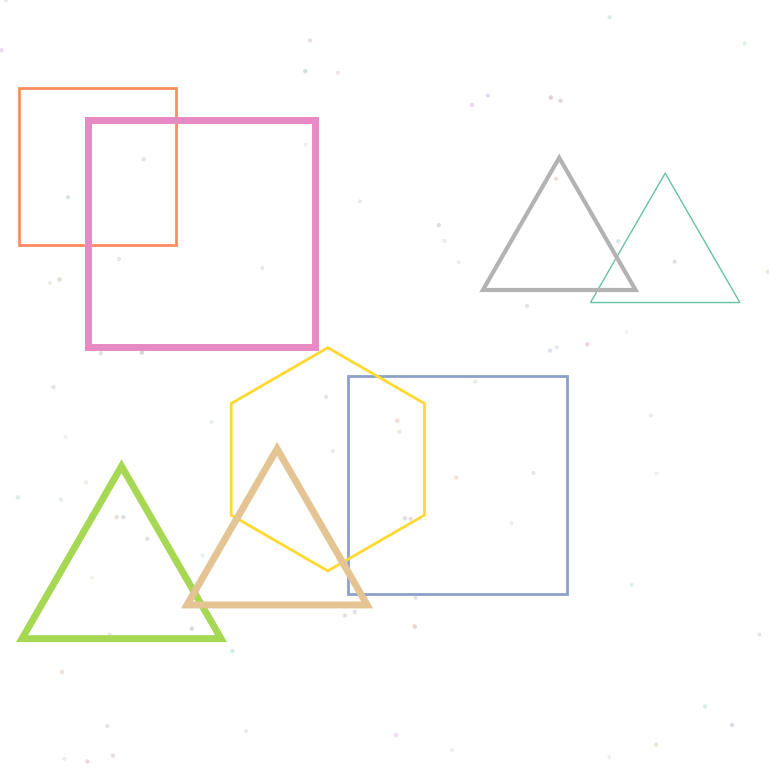[{"shape": "triangle", "thickness": 0.5, "radius": 0.56, "center": [0.864, 0.663]}, {"shape": "square", "thickness": 1, "radius": 0.51, "center": [0.126, 0.784]}, {"shape": "square", "thickness": 1, "radius": 0.71, "center": [0.595, 0.37]}, {"shape": "square", "thickness": 2.5, "radius": 0.74, "center": [0.261, 0.696]}, {"shape": "triangle", "thickness": 2.5, "radius": 0.75, "center": [0.158, 0.245]}, {"shape": "hexagon", "thickness": 1, "radius": 0.72, "center": [0.426, 0.403]}, {"shape": "triangle", "thickness": 2.5, "radius": 0.68, "center": [0.36, 0.282]}, {"shape": "triangle", "thickness": 1.5, "radius": 0.57, "center": [0.726, 0.681]}]